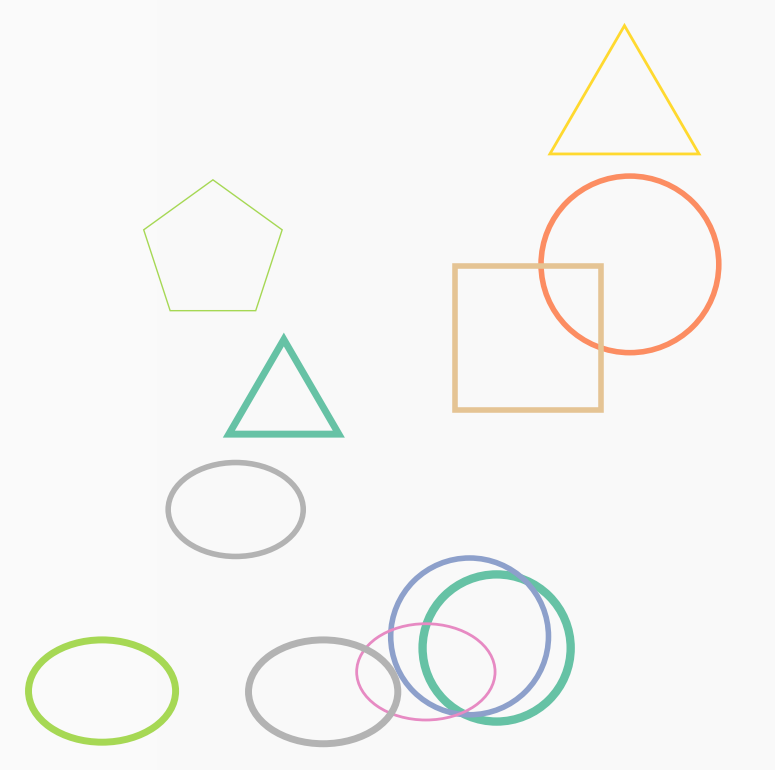[{"shape": "circle", "thickness": 3, "radius": 0.48, "center": [0.641, 0.158]}, {"shape": "triangle", "thickness": 2.5, "radius": 0.41, "center": [0.366, 0.477]}, {"shape": "circle", "thickness": 2, "radius": 0.57, "center": [0.813, 0.657]}, {"shape": "circle", "thickness": 2, "radius": 0.51, "center": [0.606, 0.174]}, {"shape": "oval", "thickness": 1, "radius": 0.45, "center": [0.549, 0.127]}, {"shape": "pentagon", "thickness": 0.5, "radius": 0.47, "center": [0.275, 0.673]}, {"shape": "oval", "thickness": 2.5, "radius": 0.47, "center": [0.132, 0.103]}, {"shape": "triangle", "thickness": 1, "radius": 0.56, "center": [0.806, 0.856]}, {"shape": "square", "thickness": 2, "radius": 0.47, "center": [0.681, 0.561]}, {"shape": "oval", "thickness": 2, "radius": 0.44, "center": [0.304, 0.338]}, {"shape": "oval", "thickness": 2.5, "radius": 0.48, "center": [0.417, 0.102]}]